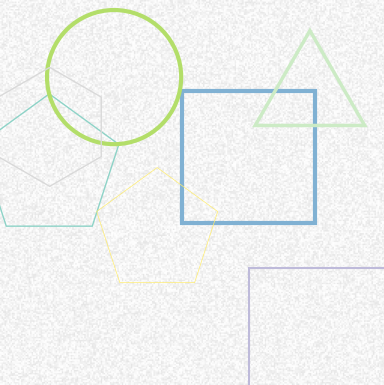[{"shape": "pentagon", "thickness": 1, "radius": 0.95, "center": [0.128, 0.566]}, {"shape": "square", "thickness": 1.5, "radius": 0.97, "center": [0.839, 0.112]}, {"shape": "square", "thickness": 3, "radius": 0.86, "center": [0.645, 0.592]}, {"shape": "circle", "thickness": 3, "radius": 0.87, "center": [0.296, 0.8]}, {"shape": "hexagon", "thickness": 1, "radius": 0.77, "center": [0.129, 0.67]}, {"shape": "triangle", "thickness": 2.5, "radius": 0.82, "center": [0.805, 0.756]}, {"shape": "pentagon", "thickness": 0.5, "radius": 0.83, "center": [0.408, 0.4]}]